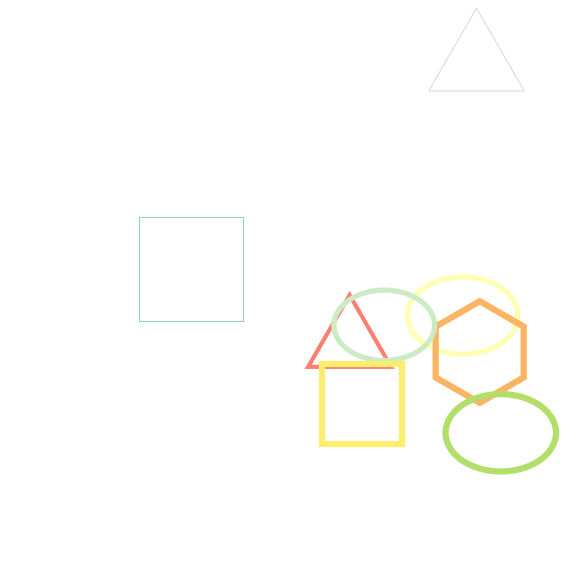[{"shape": "square", "thickness": 0.5, "radius": 0.45, "center": [0.33, 0.533]}, {"shape": "oval", "thickness": 2.5, "radius": 0.48, "center": [0.801, 0.453]}, {"shape": "triangle", "thickness": 2, "radius": 0.41, "center": [0.605, 0.405]}, {"shape": "hexagon", "thickness": 3, "radius": 0.44, "center": [0.831, 0.39]}, {"shape": "oval", "thickness": 3, "radius": 0.48, "center": [0.867, 0.25]}, {"shape": "triangle", "thickness": 0.5, "radius": 0.48, "center": [0.825, 0.889]}, {"shape": "oval", "thickness": 2.5, "radius": 0.44, "center": [0.665, 0.436]}, {"shape": "square", "thickness": 3, "radius": 0.35, "center": [0.626, 0.3]}]